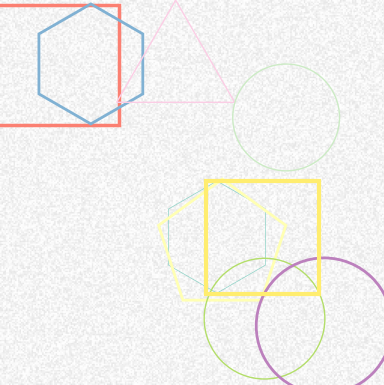[{"shape": "hexagon", "thickness": 0.5, "radius": 0.73, "center": [0.564, 0.384]}, {"shape": "pentagon", "thickness": 2, "radius": 0.87, "center": [0.577, 0.361]}, {"shape": "square", "thickness": 2.5, "radius": 0.78, "center": [0.153, 0.832]}, {"shape": "hexagon", "thickness": 2, "radius": 0.78, "center": [0.236, 0.834]}, {"shape": "circle", "thickness": 1, "radius": 0.78, "center": [0.687, 0.172]}, {"shape": "triangle", "thickness": 1, "radius": 0.88, "center": [0.456, 0.823]}, {"shape": "circle", "thickness": 2, "radius": 0.88, "center": [0.842, 0.154]}, {"shape": "circle", "thickness": 1, "radius": 0.69, "center": [0.743, 0.695]}, {"shape": "square", "thickness": 3, "radius": 0.74, "center": [0.681, 0.383]}]